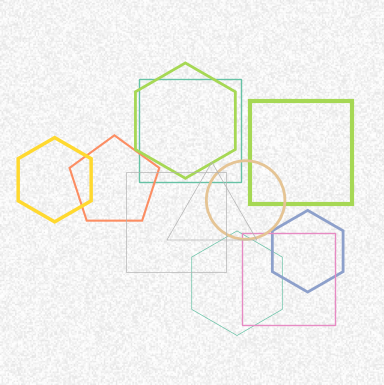[{"shape": "square", "thickness": 1, "radius": 0.66, "center": [0.493, 0.661]}, {"shape": "hexagon", "thickness": 0.5, "radius": 0.68, "center": [0.616, 0.264]}, {"shape": "pentagon", "thickness": 1.5, "radius": 0.61, "center": [0.297, 0.526]}, {"shape": "hexagon", "thickness": 2, "radius": 0.53, "center": [0.799, 0.348]}, {"shape": "square", "thickness": 1, "radius": 0.6, "center": [0.75, 0.275]}, {"shape": "hexagon", "thickness": 2, "radius": 0.75, "center": [0.482, 0.687]}, {"shape": "square", "thickness": 3, "radius": 0.66, "center": [0.782, 0.604]}, {"shape": "hexagon", "thickness": 2.5, "radius": 0.55, "center": [0.142, 0.533]}, {"shape": "circle", "thickness": 2, "radius": 0.51, "center": [0.638, 0.481]}, {"shape": "triangle", "thickness": 0.5, "radius": 0.67, "center": [0.55, 0.444]}, {"shape": "square", "thickness": 0.5, "radius": 0.65, "center": [0.457, 0.423]}]